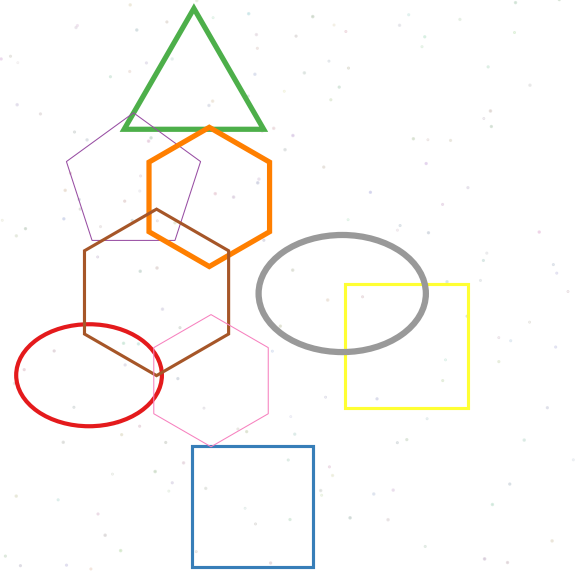[{"shape": "oval", "thickness": 2, "radius": 0.63, "center": [0.154, 0.349]}, {"shape": "square", "thickness": 1.5, "radius": 0.52, "center": [0.437, 0.122]}, {"shape": "triangle", "thickness": 2.5, "radius": 0.7, "center": [0.336, 0.845]}, {"shape": "pentagon", "thickness": 0.5, "radius": 0.61, "center": [0.231, 0.682]}, {"shape": "hexagon", "thickness": 2.5, "radius": 0.6, "center": [0.362, 0.658]}, {"shape": "square", "thickness": 1.5, "radius": 0.53, "center": [0.704, 0.4]}, {"shape": "hexagon", "thickness": 1.5, "radius": 0.72, "center": [0.271, 0.493]}, {"shape": "hexagon", "thickness": 0.5, "radius": 0.57, "center": [0.365, 0.34]}, {"shape": "oval", "thickness": 3, "radius": 0.72, "center": [0.593, 0.491]}]